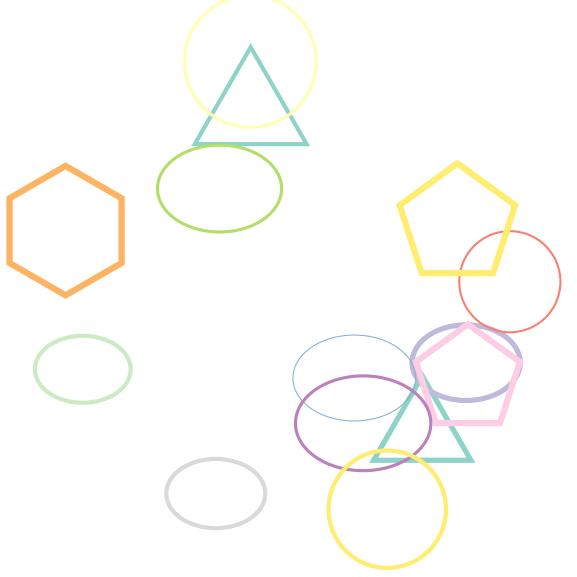[{"shape": "triangle", "thickness": 2, "radius": 0.56, "center": [0.434, 0.806]}, {"shape": "triangle", "thickness": 2.5, "radius": 0.49, "center": [0.731, 0.251]}, {"shape": "circle", "thickness": 1.5, "radius": 0.57, "center": [0.433, 0.893]}, {"shape": "oval", "thickness": 2.5, "radius": 0.47, "center": [0.807, 0.371]}, {"shape": "circle", "thickness": 1, "radius": 0.44, "center": [0.883, 0.511]}, {"shape": "oval", "thickness": 0.5, "radius": 0.53, "center": [0.613, 0.345]}, {"shape": "hexagon", "thickness": 3, "radius": 0.56, "center": [0.114, 0.6]}, {"shape": "oval", "thickness": 1.5, "radius": 0.54, "center": [0.38, 0.673]}, {"shape": "pentagon", "thickness": 3, "radius": 0.47, "center": [0.81, 0.343]}, {"shape": "oval", "thickness": 2, "radius": 0.43, "center": [0.374, 0.144]}, {"shape": "oval", "thickness": 1.5, "radius": 0.59, "center": [0.629, 0.266]}, {"shape": "oval", "thickness": 2, "radius": 0.41, "center": [0.143, 0.36]}, {"shape": "pentagon", "thickness": 3, "radius": 0.53, "center": [0.792, 0.611]}, {"shape": "circle", "thickness": 2, "radius": 0.51, "center": [0.671, 0.117]}]